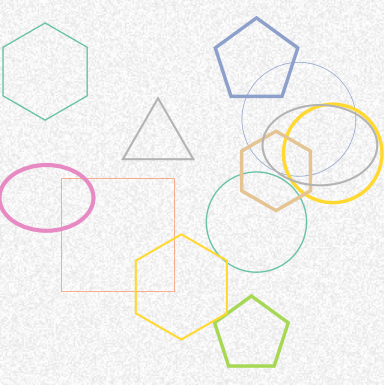[{"shape": "circle", "thickness": 1, "radius": 0.65, "center": [0.666, 0.423]}, {"shape": "hexagon", "thickness": 1, "radius": 0.63, "center": [0.117, 0.814]}, {"shape": "square", "thickness": 0.5, "radius": 0.74, "center": [0.305, 0.391]}, {"shape": "circle", "thickness": 0.5, "radius": 0.74, "center": [0.776, 0.69]}, {"shape": "pentagon", "thickness": 2.5, "radius": 0.56, "center": [0.666, 0.841]}, {"shape": "oval", "thickness": 3, "radius": 0.61, "center": [0.121, 0.486]}, {"shape": "pentagon", "thickness": 2.5, "radius": 0.5, "center": [0.653, 0.131]}, {"shape": "hexagon", "thickness": 1.5, "radius": 0.68, "center": [0.471, 0.255]}, {"shape": "circle", "thickness": 2.5, "radius": 0.64, "center": [0.864, 0.602]}, {"shape": "hexagon", "thickness": 2.5, "radius": 0.52, "center": [0.717, 0.556]}, {"shape": "oval", "thickness": 1.5, "radius": 0.75, "center": [0.831, 0.623]}, {"shape": "triangle", "thickness": 1.5, "radius": 0.53, "center": [0.411, 0.639]}]